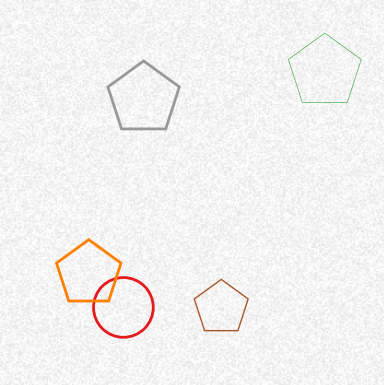[{"shape": "circle", "thickness": 2, "radius": 0.39, "center": [0.32, 0.202]}, {"shape": "pentagon", "thickness": 0.5, "radius": 0.5, "center": [0.844, 0.815]}, {"shape": "pentagon", "thickness": 2, "radius": 0.44, "center": [0.231, 0.289]}, {"shape": "pentagon", "thickness": 1, "radius": 0.37, "center": [0.575, 0.201]}, {"shape": "pentagon", "thickness": 2, "radius": 0.49, "center": [0.373, 0.744]}]